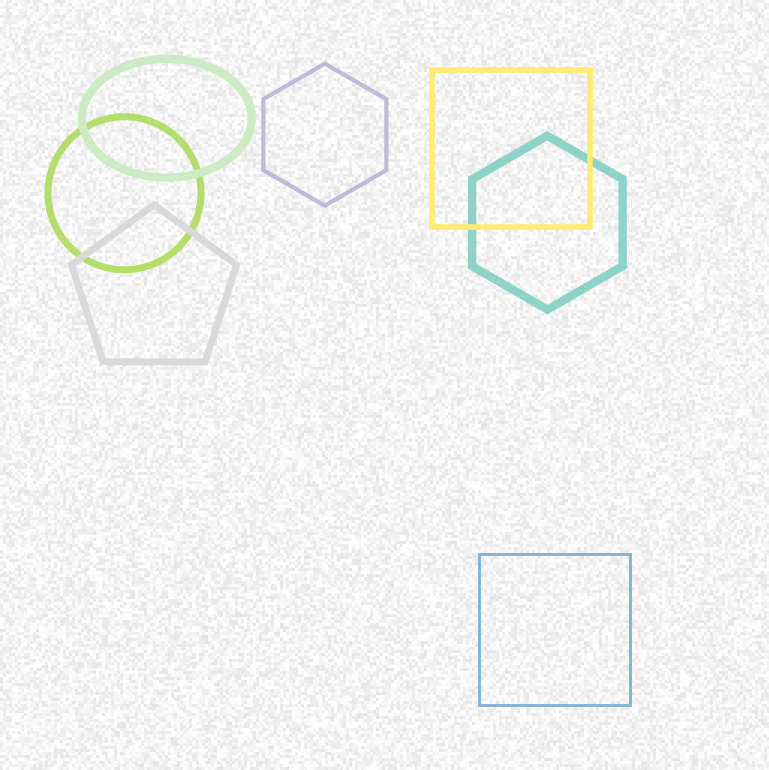[{"shape": "hexagon", "thickness": 3, "radius": 0.56, "center": [0.711, 0.711]}, {"shape": "hexagon", "thickness": 1.5, "radius": 0.46, "center": [0.422, 0.825]}, {"shape": "square", "thickness": 1, "radius": 0.49, "center": [0.72, 0.183]}, {"shape": "circle", "thickness": 2.5, "radius": 0.5, "center": [0.162, 0.749]}, {"shape": "pentagon", "thickness": 2.5, "radius": 0.56, "center": [0.2, 0.621]}, {"shape": "oval", "thickness": 3, "radius": 0.55, "center": [0.217, 0.846]}, {"shape": "square", "thickness": 2, "radius": 0.51, "center": [0.664, 0.807]}]